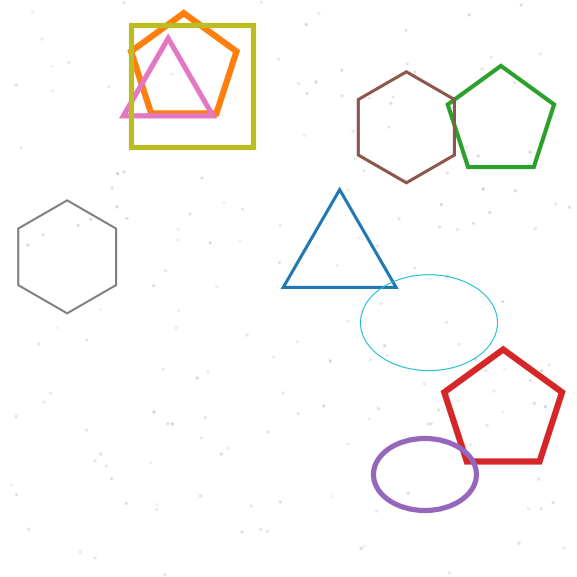[{"shape": "triangle", "thickness": 1.5, "radius": 0.56, "center": [0.588, 0.558]}, {"shape": "pentagon", "thickness": 3, "radius": 0.48, "center": [0.318, 0.88]}, {"shape": "pentagon", "thickness": 2, "radius": 0.48, "center": [0.867, 0.788]}, {"shape": "pentagon", "thickness": 3, "radius": 0.54, "center": [0.871, 0.287]}, {"shape": "oval", "thickness": 2.5, "radius": 0.45, "center": [0.736, 0.177]}, {"shape": "hexagon", "thickness": 1.5, "radius": 0.48, "center": [0.704, 0.779]}, {"shape": "triangle", "thickness": 2.5, "radius": 0.45, "center": [0.291, 0.843]}, {"shape": "hexagon", "thickness": 1, "radius": 0.49, "center": [0.116, 0.554]}, {"shape": "square", "thickness": 2.5, "radius": 0.53, "center": [0.332, 0.85]}, {"shape": "oval", "thickness": 0.5, "radius": 0.59, "center": [0.743, 0.44]}]